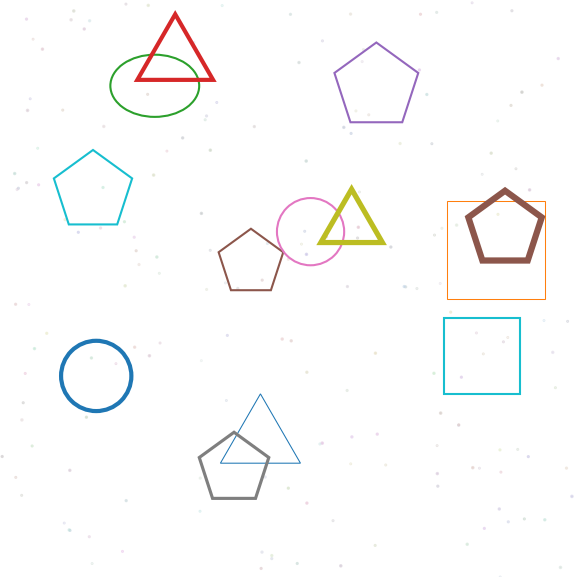[{"shape": "circle", "thickness": 2, "radius": 0.3, "center": [0.167, 0.348]}, {"shape": "triangle", "thickness": 0.5, "radius": 0.4, "center": [0.451, 0.237]}, {"shape": "square", "thickness": 0.5, "radius": 0.42, "center": [0.859, 0.567]}, {"shape": "oval", "thickness": 1, "radius": 0.38, "center": [0.268, 0.851]}, {"shape": "triangle", "thickness": 2, "radius": 0.38, "center": [0.303, 0.899]}, {"shape": "pentagon", "thickness": 1, "radius": 0.38, "center": [0.652, 0.849]}, {"shape": "pentagon", "thickness": 1, "radius": 0.29, "center": [0.435, 0.544]}, {"shape": "pentagon", "thickness": 3, "radius": 0.33, "center": [0.875, 0.602]}, {"shape": "circle", "thickness": 1, "radius": 0.29, "center": [0.538, 0.598]}, {"shape": "pentagon", "thickness": 1.5, "radius": 0.32, "center": [0.405, 0.187]}, {"shape": "triangle", "thickness": 2.5, "radius": 0.31, "center": [0.609, 0.61]}, {"shape": "square", "thickness": 1, "radius": 0.33, "center": [0.835, 0.383]}, {"shape": "pentagon", "thickness": 1, "radius": 0.36, "center": [0.161, 0.668]}]